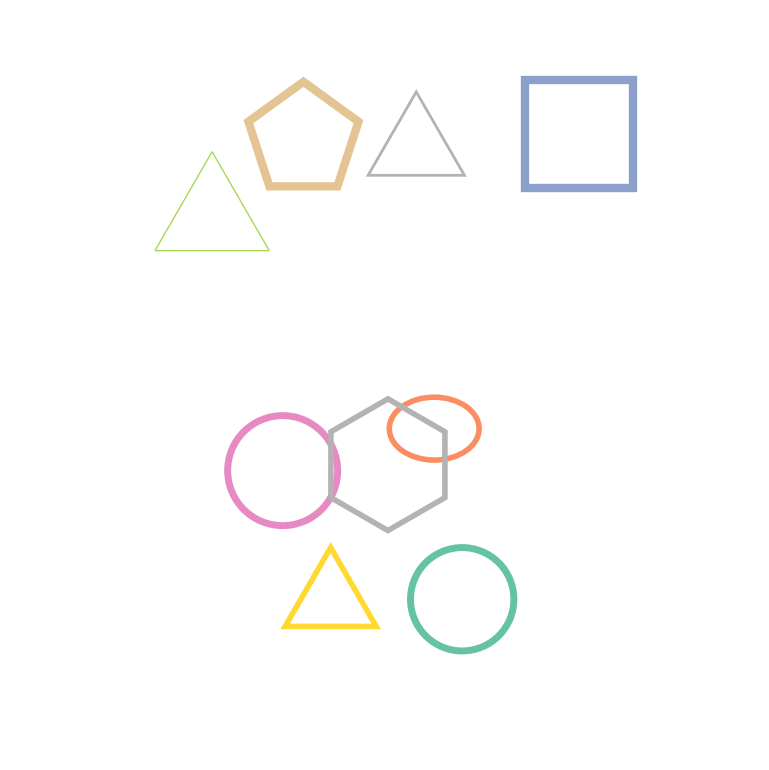[{"shape": "circle", "thickness": 2.5, "radius": 0.34, "center": [0.6, 0.222]}, {"shape": "oval", "thickness": 2, "radius": 0.29, "center": [0.564, 0.443]}, {"shape": "square", "thickness": 3, "radius": 0.35, "center": [0.752, 0.826]}, {"shape": "circle", "thickness": 2.5, "radius": 0.36, "center": [0.367, 0.389]}, {"shape": "triangle", "thickness": 0.5, "radius": 0.43, "center": [0.275, 0.717]}, {"shape": "triangle", "thickness": 2, "radius": 0.34, "center": [0.429, 0.221]}, {"shape": "pentagon", "thickness": 3, "radius": 0.38, "center": [0.394, 0.819]}, {"shape": "triangle", "thickness": 1, "radius": 0.36, "center": [0.541, 0.808]}, {"shape": "hexagon", "thickness": 2, "radius": 0.43, "center": [0.504, 0.396]}]